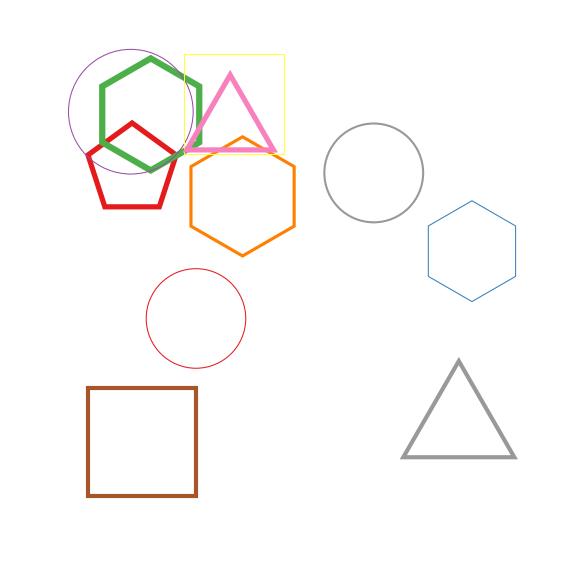[{"shape": "pentagon", "thickness": 2.5, "radius": 0.4, "center": [0.229, 0.706]}, {"shape": "circle", "thickness": 0.5, "radius": 0.43, "center": [0.339, 0.448]}, {"shape": "hexagon", "thickness": 0.5, "radius": 0.44, "center": [0.817, 0.564]}, {"shape": "hexagon", "thickness": 3, "radius": 0.48, "center": [0.261, 0.801]}, {"shape": "circle", "thickness": 0.5, "radius": 0.54, "center": [0.227, 0.806]}, {"shape": "hexagon", "thickness": 1.5, "radius": 0.52, "center": [0.42, 0.659]}, {"shape": "square", "thickness": 0.5, "radius": 0.43, "center": [0.406, 0.819]}, {"shape": "square", "thickness": 2, "radius": 0.46, "center": [0.246, 0.234]}, {"shape": "triangle", "thickness": 2.5, "radius": 0.43, "center": [0.399, 0.783]}, {"shape": "triangle", "thickness": 2, "radius": 0.56, "center": [0.794, 0.263]}, {"shape": "circle", "thickness": 1, "radius": 0.43, "center": [0.647, 0.7]}]